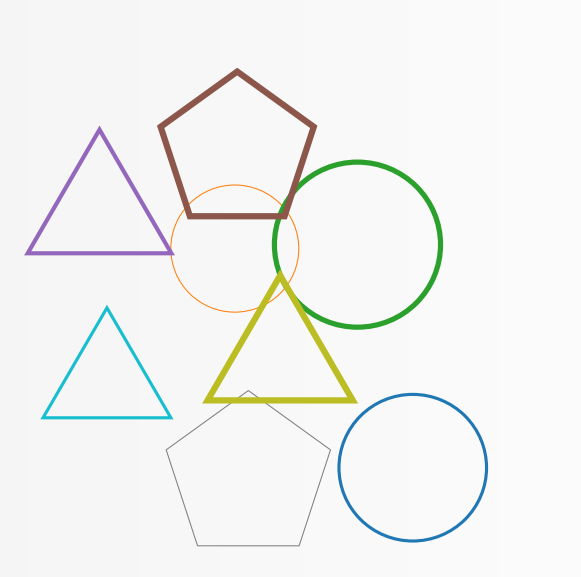[{"shape": "circle", "thickness": 1.5, "radius": 0.63, "center": [0.71, 0.189]}, {"shape": "circle", "thickness": 0.5, "radius": 0.55, "center": [0.404, 0.569]}, {"shape": "circle", "thickness": 2.5, "radius": 0.71, "center": [0.615, 0.576]}, {"shape": "triangle", "thickness": 2, "radius": 0.71, "center": [0.171, 0.632]}, {"shape": "pentagon", "thickness": 3, "radius": 0.69, "center": [0.408, 0.737]}, {"shape": "pentagon", "thickness": 0.5, "radius": 0.74, "center": [0.427, 0.174]}, {"shape": "triangle", "thickness": 3, "radius": 0.72, "center": [0.482, 0.378]}, {"shape": "triangle", "thickness": 1.5, "radius": 0.63, "center": [0.184, 0.339]}]